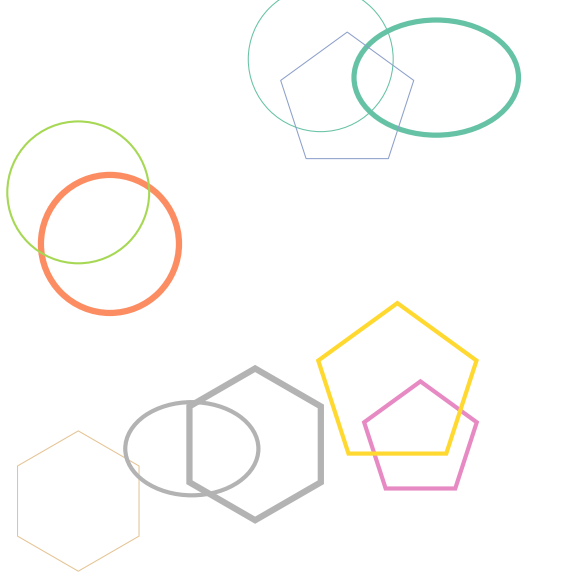[{"shape": "oval", "thickness": 2.5, "radius": 0.71, "center": [0.755, 0.865]}, {"shape": "circle", "thickness": 0.5, "radius": 0.63, "center": [0.555, 0.897]}, {"shape": "circle", "thickness": 3, "radius": 0.6, "center": [0.19, 0.577]}, {"shape": "pentagon", "thickness": 0.5, "radius": 0.61, "center": [0.601, 0.822]}, {"shape": "pentagon", "thickness": 2, "radius": 0.51, "center": [0.728, 0.236]}, {"shape": "circle", "thickness": 1, "radius": 0.61, "center": [0.135, 0.666]}, {"shape": "pentagon", "thickness": 2, "radius": 0.72, "center": [0.688, 0.33]}, {"shape": "hexagon", "thickness": 0.5, "radius": 0.61, "center": [0.136, 0.132]}, {"shape": "hexagon", "thickness": 3, "radius": 0.66, "center": [0.442, 0.23]}, {"shape": "oval", "thickness": 2, "radius": 0.58, "center": [0.332, 0.222]}]